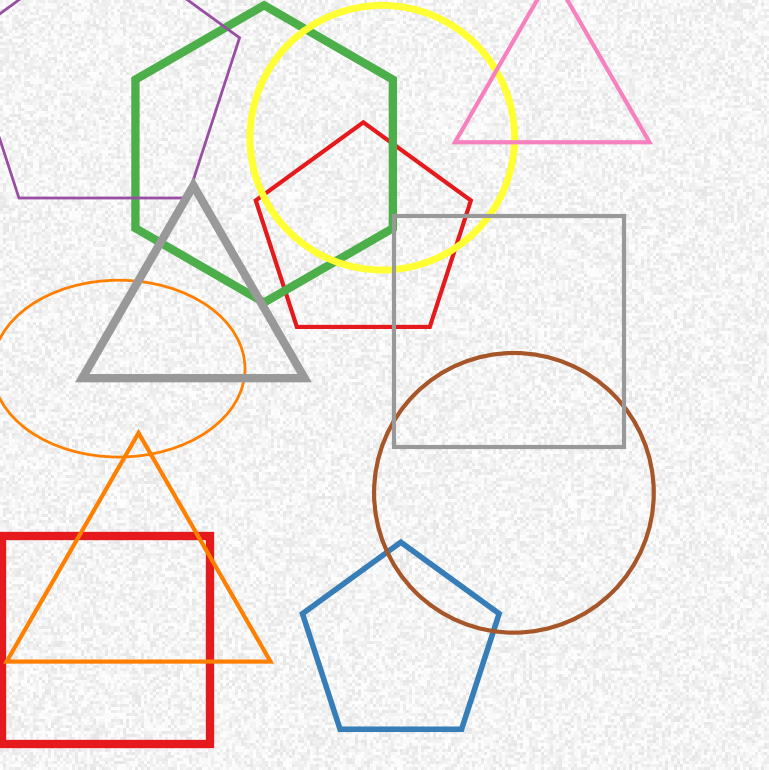[{"shape": "pentagon", "thickness": 1.5, "radius": 0.73, "center": [0.472, 0.694]}, {"shape": "square", "thickness": 3, "radius": 0.67, "center": [0.138, 0.169]}, {"shape": "pentagon", "thickness": 2, "radius": 0.67, "center": [0.521, 0.162]}, {"shape": "hexagon", "thickness": 3, "radius": 0.97, "center": [0.343, 0.8]}, {"shape": "pentagon", "thickness": 1, "radius": 0.93, "center": [0.134, 0.893]}, {"shape": "oval", "thickness": 1, "radius": 0.82, "center": [0.154, 0.521]}, {"shape": "triangle", "thickness": 1.5, "radius": 0.99, "center": [0.18, 0.24]}, {"shape": "circle", "thickness": 2.5, "radius": 0.86, "center": [0.496, 0.821]}, {"shape": "circle", "thickness": 1.5, "radius": 0.91, "center": [0.667, 0.36]}, {"shape": "triangle", "thickness": 1.5, "radius": 0.73, "center": [0.717, 0.888]}, {"shape": "triangle", "thickness": 3, "radius": 0.83, "center": [0.251, 0.592]}, {"shape": "square", "thickness": 1.5, "radius": 0.75, "center": [0.661, 0.569]}]